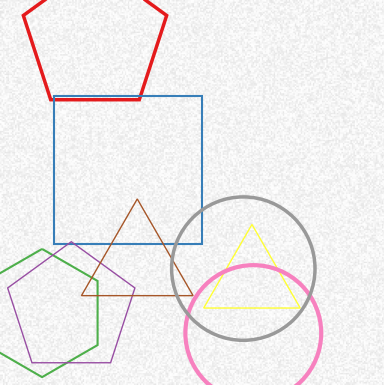[{"shape": "pentagon", "thickness": 2.5, "radius": 0.98, "center": [0.247, 0.899]}, {"shape": "square", "thickness": 1.5, "radius": 0.96, "center": [0.333, 0.558]}, {"shape": "hexagon", "thickness": 1.5, "radius": 0.83, "center": [0.109, 0.187]}, {"shape": "pentagon", "thickness": 1, "radius": 0.87, "center": [0.185, 0.198]}, {"shape": "triangle", "thickness": 1, "radius": 0.72, "center": [0.654, 0.272]}, {"shape": "triangle", "thickness": 1, "radius": 0.84, "center": [0.357, 0.316]}, {"shape": "circle", "thickness": 3, "radius": 0.88, "center": [0.658, 0.135]}, {"shape": "circle", "thickness": 2.5, "radius": 0.93, "center": [0.632, 0.302]}]